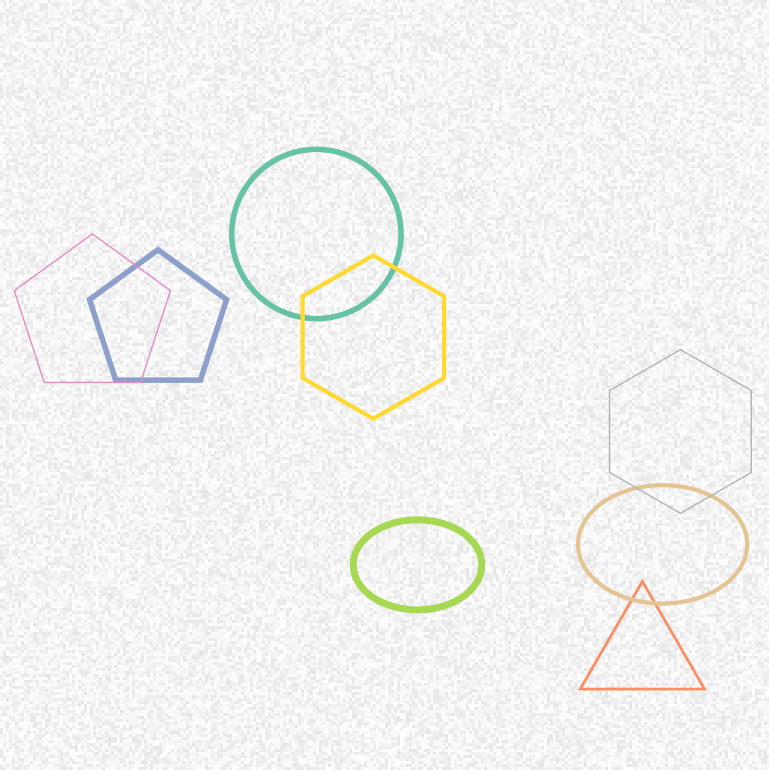[{"shape": "circle", "thickness": 2, "radius": 0.55, "center": [0.411, 0.696]}, {"shape": "triangle", "thickness": 1, "radius": 0.47, "center": [0.834, 0.152]}, {"shape": "pentagon", "thickness": 2, "radius": 0.47, "center": [0.205, 0.582]}, {"shape": "pentagon", "thickness": 0.5, "radius": 0.53, "center": [0.12, 0.59]}, {"shape": "oval", "thickness": 2.5, "radius": 0.42, "center": [0.542, 0.266]}, {"shape": "hexagon", "thickness": 1.5, "radius": 0.53, "center": [0.485, 0.562]}, {"shape": "oval", "thickness": 1.5, "radius": 0.55, "center": [0.861, 0.293]}, {"shape": "hexagon", "thickness": 0.5, "radius": 0.53, "center": [0.884, 0.44]}]